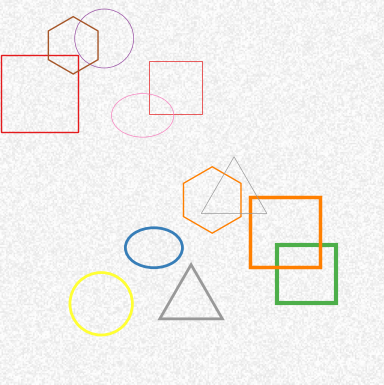[{"shape": "square", "thickness": 1, "radius": 0.5, "center": [0.102, 0.758]}, {"shape": "square", "thickness": 0.5, "radius": 0.35, "center": [0.456, 0.773]}, {"shape": "oval", "thickness": 2, "radius": 0.37, "center": [0.4, 0.357]}, {"shape": "square", "thickness": 3, "radius": 0.38, "center": [0.797, 0.288]}, {"shape": "circle", "thickness": 0.5, "radius": 0.38, "center": [0.271, 0.9]}, {"shape": "square", "thickness": 2.5, "radius": 0.45, "center": [0.739, 0.397]}, {"shape": "hexagon", "thickness": 1, "radius": 0.43, "center": [0.551, 0.481]}, {"shape": "circle", "thickness": 2, "radius": 0.41, "center": [0.263, 0.211]}, {"shape": "hexagon", "thickness": 1, "radius": 0.37, "center": [0.19, 0.882]}, {"shape": "oval", "thickness": 0.5, "radius": 0.4, "center": [0.37, 0.7]}, {"shape": "triangle", "thickness": 2, "radius": 0.47, "center": [0.496, 0.219]}, {"shape": "triangle", "thickness": 0.5, "radius": 0.49, "center": [0.608, 0.495]}]